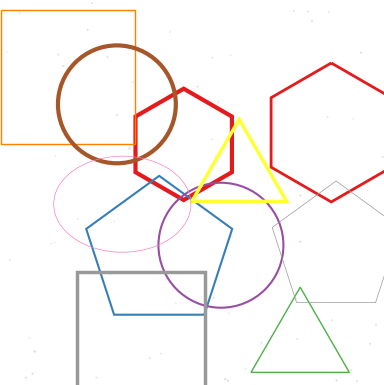[{"shape": "hexagon", "thickness": 2, "radius": 0.9, "center": [0.86, 0.656]}, {"shape": "hexagon", "thickness": 3, "radius": 0.72, "center": [0.477, 0.625]}, {"shape": "pentagon", "thickness": 1.5, "radius": 1.0, "center": [0.413, 0.344]}, {"shape": "triangle", "thickness": 1, "radius": 0.74, "center": [0.78, 0.106]}, {"shape": "circle", "thickness": 1.5, "radius": 0.81, "center": [0.574, 0.363]}, {"shape": "square", "thickness": 1, "radius": 0.87, "center": [0.176, 0.8]}, {"shape": "triangle", "thickness": 2.5, "radius": 0.71, "center": [0.621, 0.548]}, {"shape": "circle", "thickness": 3, "radius": 0.77, "center": [0.304, 0.729]}, {"shape": "oval", "thickness": 0.5, "radius": 0.89, "center": [0.318, 0.47]}, {"shape": "pentagon", "thickness": 0.5, "radius": 0.87, "center": [0.873, 0.355]}, {"shape": "square", "thickness": 2.5, "radius": 0.84, "center": [0.366, 0.126]}]